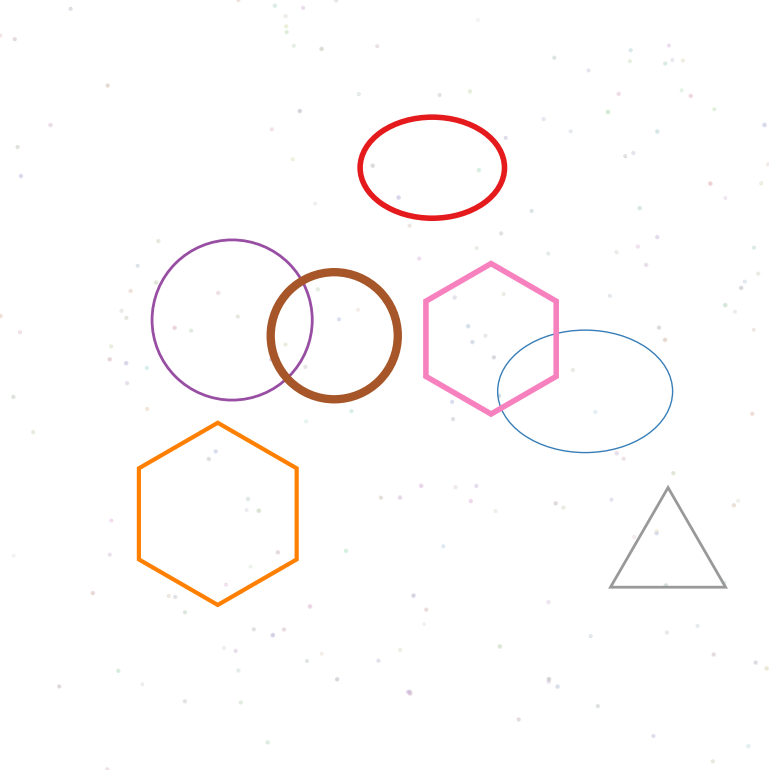[{"shape": "oval", "thickness": 2, "radius": 0.47, "center": [0.561, 0.782]}, {"shape": "oval", "thickness": 0.5, "radius": 0.57, "center": [0.76, 0.492]}, {"shape": "circle", "thickness": 1, "radius": 0.52, "center": [0.301, 0.584]}, {"shape": "hexagon", "thickness": 1.5, "radius": 0.59, "center": [0.283, 0.333]}, {"shape": "circle", "thickness": 3, "radius": 0.41, "center": [0.434, 0.564]}, {"shape": "hexagon", "thickness": 2, "radius": 0.49, "center": [0.638, 0.56]}, {"shape": "triangle", "thickness": 1, "radius": 0.43, "center": [0.868, 0.281]}]